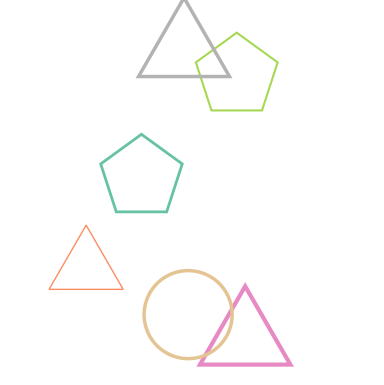[{"shape": "pentagon", "thickness": 2, "radius": 0.56, "center": [0.367, 0.54]}, {"shape": "triangle", "thickness": 1, "radius": 0.56, "center": [0.224, 0.304]}, {"shape": "triangle", "thickness": 3, "radius": 0.68, "center": [0.637, 0.121]}, {"shape": "pentagon", "thickness": 1.5, "radius": 0.56, "center": [0.615, 0.803]}, {"shape": "circle", "thickness": 2.5, "radius": 0.57, "center": [0.489, 0.183]}, {"shape": "triangle", "thickness": 2.5, "radius": 0.68, "center": [0.478, 0.869]}]